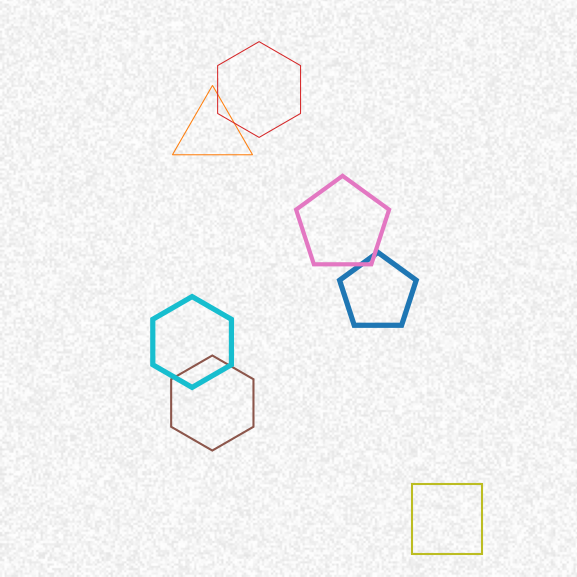[{"shape": "pentagon", "thickness": 2.5, "radius": 0.35, "center": [0.654, 0.492]}, {"shape": "triangle", "thickness": 0.5, "radius": 0.4, "center": [0.368, 0.771]}, {"shape": "hexagon", "thickness": 0.5, "radius": 0.41, "center": [0.449, 0.844]}, {"shape": "hexagon", "thickness": 1, "radius": 0.41, "center": [0.368, 0.301]}, {"shape": "pentagon", "thickness": 2, "radius": 0.42, "center": [0.593, 0.61]}, {"shape": "square", "thickness": 1, "radius": 0.3, "center": [0.774, 0.101]}, {"shape": "hexagon", "thickness": 2.5, "radius": 0.39, "center": [0.333, 0.407]}]